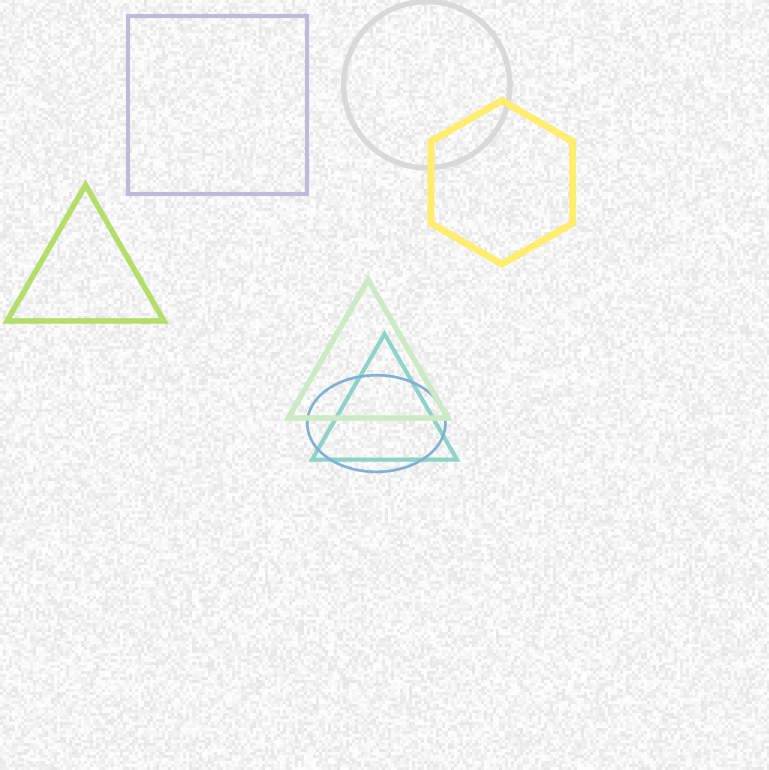[{"shape": "triangle", "thickness": 1.5, "radius": 0.54, "center": [0.499, 0.457]}, {"shape": "square", "thickness": 1.5, "radius": 0.58, "center": [0.282, 0.864]}, {"shape": "oval", "thickness": 1, "radius": 0.45, "center": [0.489, 0.45]}, {"shape": "triangle", "thickness": 2, "radius": 0.59, "center": [0.111, 0.642]}, {"shape": "circle", "thickness": 2, "radius": 0.54, "center": [0.554, 0.89]}, {"shape": "triangle", "thickness": 2, "radius": 0.6, "center": [0.478, 0.517]}, {"shape": "hexagon", "thickness": 2.5, "radius": 0.53, "center": [0.652, 0.763]}]